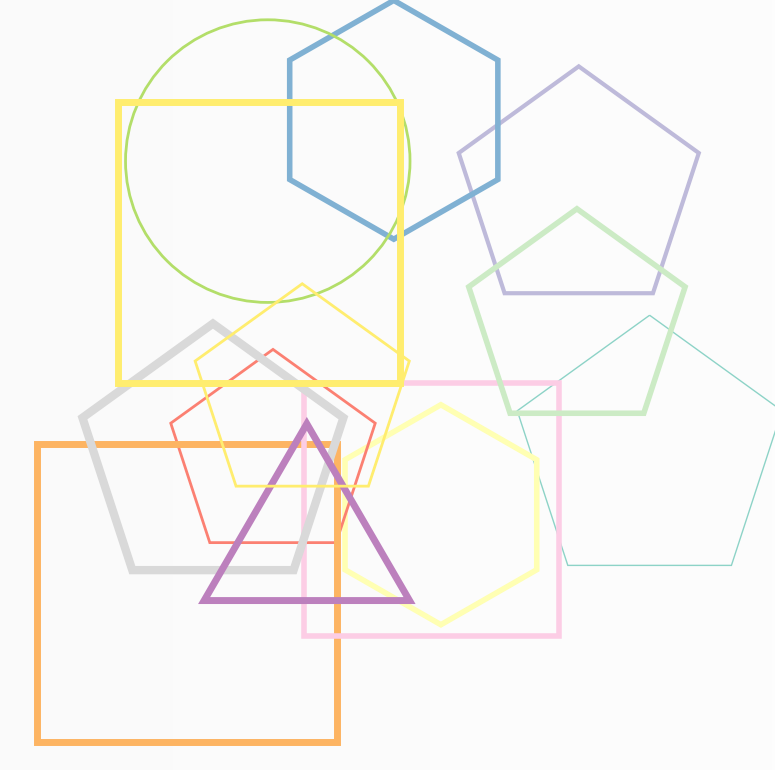[{"shape": "pentagon", "thickness": 0.5, "radius": 0.9, "center": [0.838, 0.411]}, {"shape": "hexagon", "thickness": 2, "radius": 0.71, "center": [0.569, 0.332]}, {"shape": "pentagon", "thickness": 1.5, "radius": 0.81, "center": [0.747, 0.751]}, {"shape": "pentagon", "thickness": 1, "radius": 0.69, "center": [0.352, 0.408]}, {"shape": "hexagon", "thickness": 2, "radius": 0.78, "center": [0.508, 0.844]}, {"shape": "square", "thickness": 2.5, "radius": 0.97, "center": [0.242, 0.23]}, {"shape": "circle", "thickness": 1, "radius": 0.92, "center": [0.346, 0.791]}, {"shape": "square", "thickness": 2, "radius": 0.82, "center": [0.557, 0.338]}, {"shape": "pentagon", "thickness": 3, "radius": 0.89, "center": [0.275, 0.403]}, {"shape": "triangle", "thickness": 2.5, "radius": 0.77, "center": [0.396, 0.297]}, {"shape": "pentagon", "thickness": 2, "radius": 0.73, "center": [0.744, 0.582]}, {"shape": "square", "thickness": 2.5, "radius": 0.91, "center": [0.334, 0.685]}, {"shape": "pentagon", "thickness": 1, "radius": 0.73, "center": [0.39, 0.486]}]